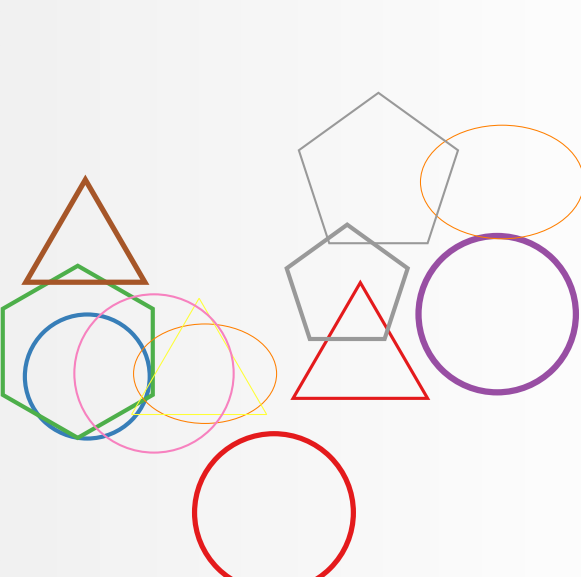[{"shape": "triangle", "thickness": 1.5, "radius": 0.67, "center": [0.62, 0.376]}, {"shape": "circle", "thickness": 2.5, "radius": 0.68, "center": [0.471, 0.112]}, {"shape": "circle", "thickness": 2, "radius": 0.54, "center": [0.15, 0.347]}, {"shape": "hexagon", "thickness": 2, "radius": 0.74, "center": [0.134, 0.39]}, {"shape": "circle", "thickness": 3, "radius": 0.68, "center": [0.855, 0.455]}, {"shape": "oval", "thickness": 0.5, "radius": 0.7, "center": [0.864, 0.684]}, {"shape": "oval", "thickness": 0.5, "radius": 0.62, "center": [0.353, 0.352]}, {"shape": "triangle", "thickness": 0.5, "radius": 0.67, "center": [0.343, 0.348]}, {"shape": "triangle", "thickness": 2.5, "radius": 0.59, "center": [0.147, 0.57]}, {"shape": "circle", "thickness": 1, "radius": 0.69, "center": [0.265, 0.352]}, {"shape": "pentagon", "thickness": 2, "radius": 0.55, "center": [0.597, 0.501]}, {"shape": "pentagon", "thickness": 1, "radius": 0.72, "center": [0.651, 0.694]}]